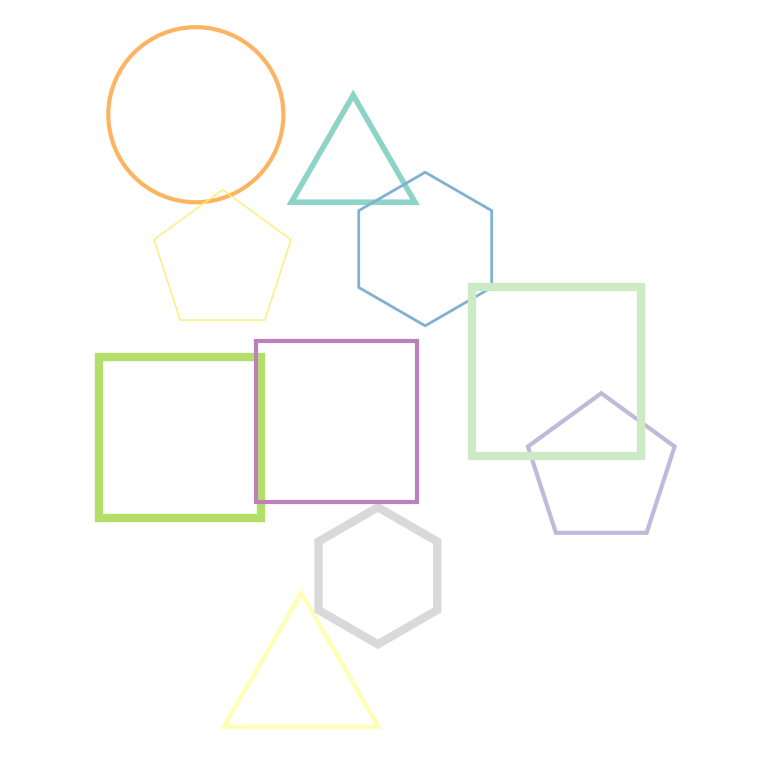[{"shape": "triangle", "thickness": 2, "radius": 0.46, "center": [0.459, 0.784]}, {"shape": "triangle", "thickness": 1.5, "radius": 0.58, "center": [0.391, 0.114]}, {"shape": "pentagon", "thickness": 1.5, "radius": 0.5, "center": [0.781, 0.389]}, {"shape": "hexagon", "thickness": 1, "radius": 0.5, "center": [0.552, 0.677]}, {"shape": "circle", "thickness": 1.5, "radius": 0.57, "center": [0.254, 0.851]}, {"shape": "square", "thickness": 3, "radius": 0.52, "center": [0.234, 0.432]}, {"shape": "hexagon", "thickness": 3, "radius": 0.44, "center": [0.491, 0.252]}, {"shape": "square", "thickness": 1.5, "radius": 0.52, "center": [0.437, 0.452]}, {"shape": "square", "thickness": 3, "radius": 0.55, "center": [0.722, 0.518]}, {"shape": "pentagon", "thickness": 0.5, "radius": 0.47, "center": [0.289, 0.66]}]